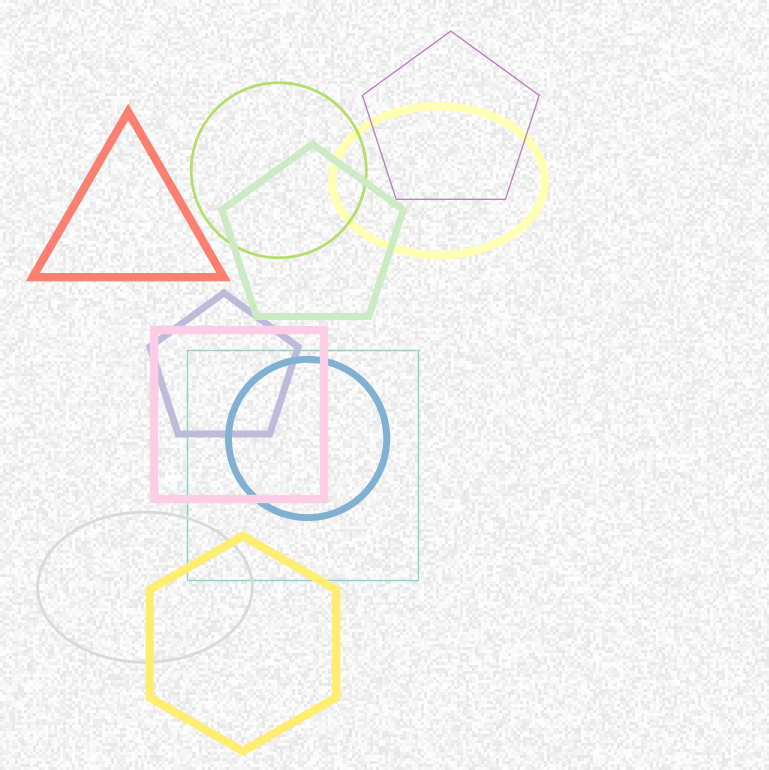[{"shape": "square", "thickness": 0.5, "radius": 0.75, "center": [0.393, 0.396]}, {"shape": "oval", "thickness": 3, "radius": 0.69, "center": [0.57, 0.765]}, {"shape": "pentagon", "thickness": 2.5, "radius": 0.51, "center": [0.291, 0.518]}, {"shape": "triangle", "thickness": 3, "radius": 0.72, "center": [0.166, 0.712]}, {"shape": "circle", "thickness": 2.5, "radius": 0.51, "center": [0.399, 0.431]}, {"shape": "circle", "thickness": 1, "radius": 0.57, "center": [0.362, 0.779]}, {"shape": "square", "thickness": 3, "radius": 0.55, "center": [0.31, 0.462]}, {"shape": "oval", "thickness": 1, "radius": 0.7, "center": [0.188, 0.237]}, {"shape": "pentagon", "thickness": 0.5, "radius": 0.6, "center": [0.585, 0.839]}, {"shape": "pentagon", "thickness": 2.5, "radius": 0.62, "center": [0.406, 0.689]}, {"shape": "hexagon", "thickness": 3, "radius": 0.7, "center": [0.316, 0.164]}]